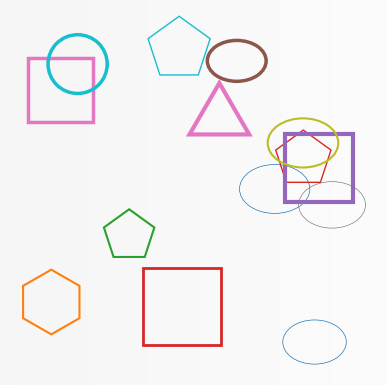[{"shape": "oval", "thickness": 0.5, "radius": 0.45, "center": [0.709, 0.509]}, {"shape": "oval", "thickness": 0.5, "radius": 0.41, "center": [0.812, 0.112]}, {"shape": "hexagon", "thickness": 1.5, "radius": 0.42, "center": [0.132, 0.216]}, {"shape": "pentagon", "thickness": 1.5, "radius": 0.34, "center": [0.333, 0.388]}, {"shape": "square", "thickness": 2, "radius": 0.5, "center": [0.47, 0.204]}, {"shape": "pentagon", "thickness": 1, "radius": 0.37, "center": [0.783, 0.587]}, {"shape": "square", "thickness": 3, "radius": 0.44, "center": [0.824, 0.564]}, {"shape": "oval", "thickness": 2.5, "radius": 0.38, "center": [0.611, 0.842]}, {"shape": "triangle", "thickness": 3, "radius": 0.44, "center": [0.566, 0.695]}, {"shape": "square", "thickness": 2.5, "radius": 0.42, "center": [0.156, 0.766]}, {"shape": "oval", "thickness": 0.5, "radius": 0.43, "center": [0.857, 0.468]}, {"shape": "oval", "thickness": 1.5, "radius": 0.46, "center": [0.782, 0.629]}, {"shape": "circle", "thickness": 2.5, "radius": 0.38, "center": [0.2, 0.834]}, {"shape": "pentagon", "thickness": 1, "radius": 0.42, "center": [0.462, 0.874]}]